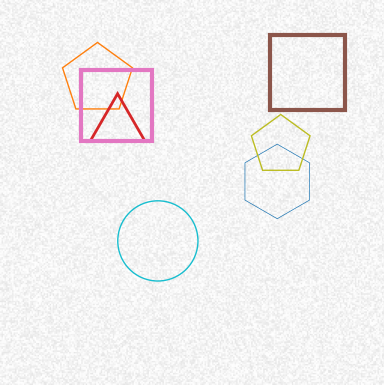[{"shape": "hexagon", "thickness": 0.5, "radius": 0.48, "center": [0.72, 0.529]}, {"shape": "pentagon", "thickness": 1, "radius": 0.48, "center": [0.253, 0.794]}, {"shape": "triangle", "thickness": 2, "radius": 0.41, "center": [0.305, 0.675]}, {"shape": "square", "thickness": 3, "radius": 0.49, "center": [0.798, 0.812]}, {"shape": "square", "thickness": 3, "radius": 0.46, "center": [0.302, 0.726]}, {"shape": "pentagon", "thickness": 1, "radius": 0.4, "center": [0.729, 0.623]}, {"shape": "circle", "thickness": 1, "radius": 0.52, "center": [0.41, 0.374]}]